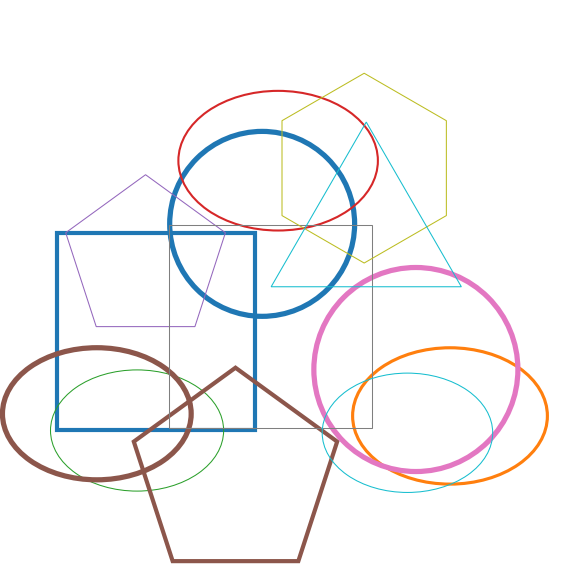[{"shape": "circle", "thickness": 2.5, "radius": 0.8, "center": [0.454, 0.611]}, {"shape": "square", "thickness": 2, "radius": 0.86, "center": [0.271, 0.425]}, {"shape": "oval", "thickness": 1.5, "radius": 0.84, "center": [0.779, 0.279]}, {"shape": "oval", "thickness": 0.5, "radius": 0.75, "center": [0.237, 0.254]}, {"shape": "oval", "thickness": 1, "radius": 0.86, "center": [0.482, 0.721]}, {"shape": "pentagon", "thickness": 0.5, "radius": 0.73, "center": [0.252, 0.551]}, {"shape": "oval", "thickness": 2.5, "radius": 0.82, "center": [0.168, 0.283]}, {"shape": "pentagon", "thickness": 2, "radius": 0.93, "center": [0.408, 0.177]}, {"shape": "circle", "thickness": 2.5, "radius": 0.88, "center": [0.72, 0.359]}, {"shape": "square", "thickness": 0.5, "radius": 0.88, "center": [0.469, 0.434]}, {"shape": "hexagon", "thickness": 0.5, "radius": 0.82, "center": [0.631, 0.708]}, {"shape": "triangle", "thickness": 0.5, "radius": 0.95, "center": [0.634, 0.598]}, {"shape": "oval", "thickness": 0.5, "radius": 0.74, "center": [0.706, 0.25]}]